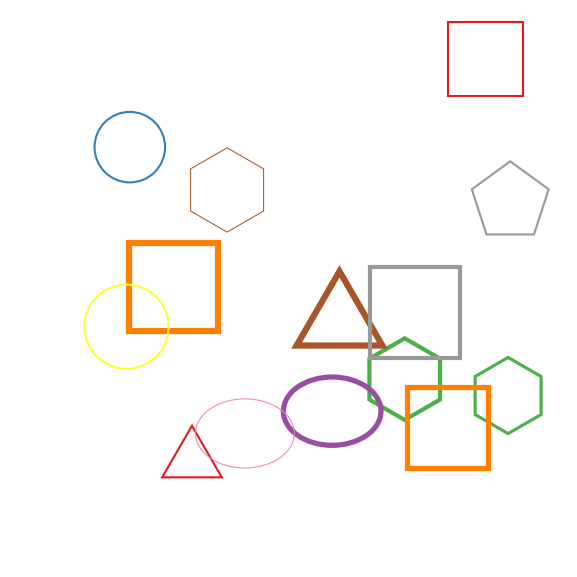[{"shape": "square", "thickness": 1, "radius": 0.32, "center": [0.84, 0.897]}, {"shape": "triangle", "thickness": 1, "radius": 0.3, "center": [0.332, 0.202]}, {"shape": "circle", "thickness": 1, "radius": 0.31, "center": [0.225, 0.744]}, {"shape": "hexagon", "thickness": 1.5, "radius": 0.33, "center": [0.88, 0.314]}, {"shape": "hexagon", "thickness": 2, "radius": 0.35, "center": [0.701, 0.343]}, {"shape": "oval", "thickness": 2.5, "radius": 0.42, "center": [0.575, 0.287]}, {"shape": "square", "thickness": 2.5, "radius": 0.35, "center": [0.775, 0.26]}, {"shape": "square", "thickness": 3, "radius": 0.38, "center": [0.301, 0.502]}, {"shape": "circle", "thickness": 1, "radius": 0.36, "center": [0.219, 0.433]}, {"shape": "hexagon", "thickness": 0.5, "radius": 0.36, "center": [0.393, 0.67]}, {"shape": "triangle", "thickness": 3, "radius": 0.43, "center": [0.588, 0.444]}, {"shape": "oval", "thickness": 0.5, "radius": 0.43, "center": [0.424, 0.249]}, {"shape": "pentagon", "thickness": 1, "radius": 0.35, "center": [0.884, 0.65]}, {"shape": "square", "thickness": 2, "radius": 0.39, "center": [0.718, 0.458]}]